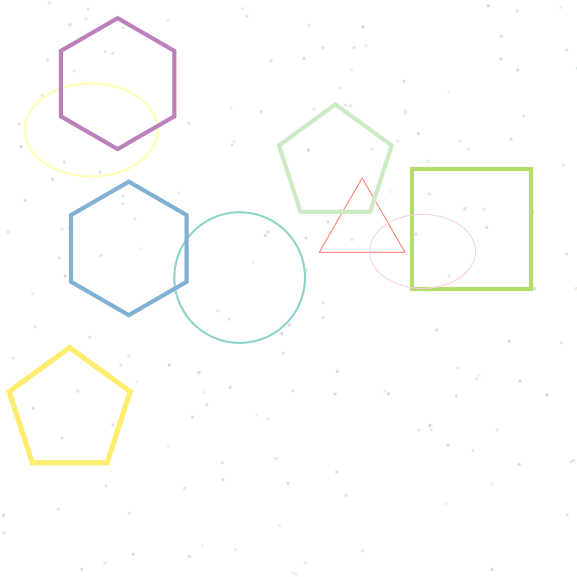[{"shape": "circle", "thickness": 1, "radius": 0.57, "center": [0.415, 0.518]}, {"shape": "oval", "thickness": 1, "radius": 0.58, "center": [0.158, 0.774]}, {"shape": "triangle", "thickness": 0.5, "radius": 0.43, "center": [0.627, 0.605]}, {"shape": "hexagon", "thickness": 2, "radius": 0.58, "center": [0.223, 0.569]}, {"shape": "square", "thickness": 2, "radius": 0.52, "center": [0.817, 0.602]}, {"shape": "oval", "thickness": 0.5, "radius": 0.46, "center": [0.732, 0.564]}, {"shape": "hexagon", "thickness": 2, "radius": 0.57, "center": [0.204, 0.854]}, {"shape": "pentagon", "thickness": 2, "radius": 0.51, "center": [0.581, 0.716]}, {"shape": "pentagon", "thickness": 2.5, "radius": 0.55, "center": [0.121, 0.287]}]